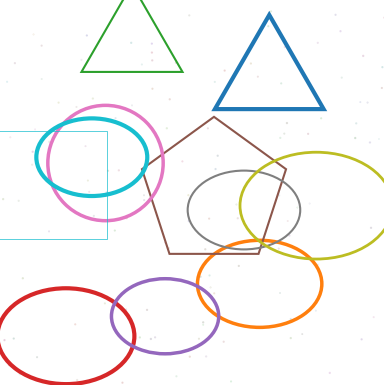[{"shape": "triangle", "thickness": 3, "radius": 0.82, "center": [0.699, 0.798]}, {"shape": "oval", "thickness": 2.5, "radius": 0.81, "center": [0.674, 0.263]}, {"shape": "triangle", "thickness": 1.5, "radius": 0.76, "center": [0.343, 0.889]}, {"shape": "oval", "thickness": 3, "radius": 0.89, "center": [0.171, 0.127]}, {"shape": "oval", "thickness": 2.5, "radius": 0.7, "center": [0.429, 0.179]}, {"shape": "pentagon", "thickness": 1.5, "radius": 0.98, "center": [0.556, 0.5]}, {"shape": "circle", "thickness": 2.5, "radius": 0.75, "center": [0.274, 0.577]}, {"shape": "oval", "thickness": 1.5, "radius": 0.73, "center": [0.634, 0.455]}, {"shape": "oval", "thickness": 2, "radius": 0.99, "center": [0.822, 0.466]}, {"shape": "square", "thickness": 0.5, "radius": 0.7, "center": [0.137, 0.519]}, {"shape": "oval", "thickness": 3, "radius": 0.72, "center": [0.238, 0.592]}]